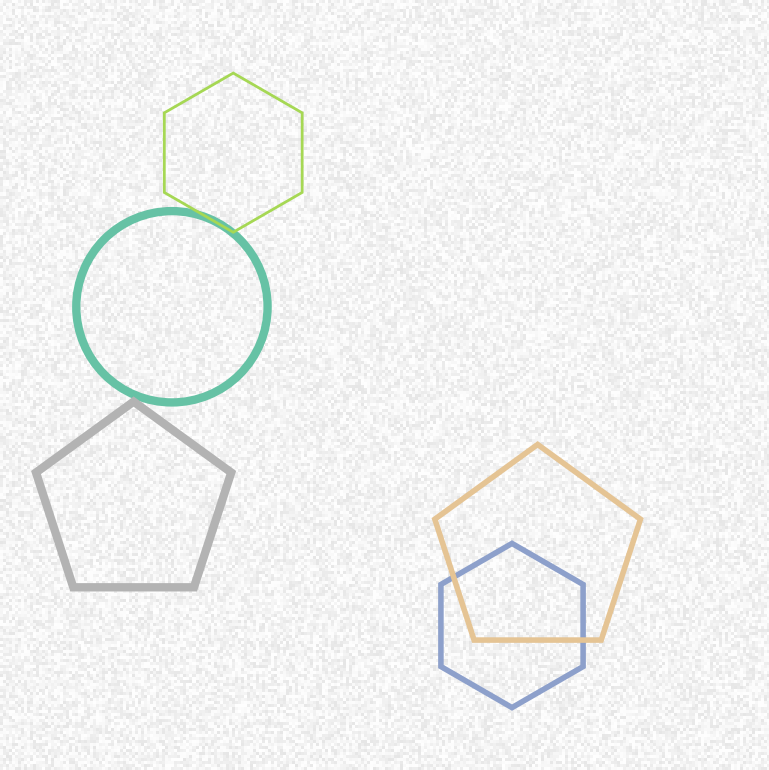[{"shape": "circle", "thickness": 3, "radius": 0.62, "center": [0.223, 0.602]}, {"shape": "hexagon", "thickness": 2, "radius": 0.53, "center": [0.665, 0.188]}, {"shape": "hexagon", "thickness": 1, "radius": 0.52, "center": [0.303, 0.802]}, {"shape": "pentagon", "thickness": 2, "radius": 0.7, "center": [0.698, 0.282]}, {"shape": "pentagon", "thickness": 3, "radius": 0.67, "center": [0.174, 0.345]}]